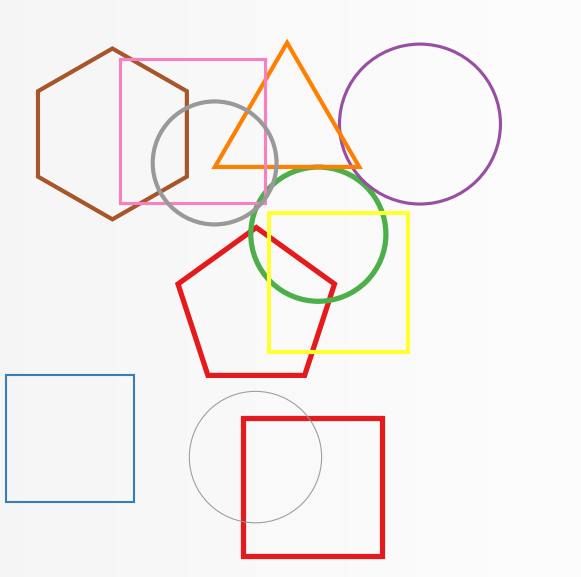[{"shape": "pentagon", "thickness": 2.5, "radius": 0.71, "center": [0.441, 0.464]}, {"shape": "square", "thickness": 2.5, "radius": 0.6, "center": [0.537, 0.155]}, {"shape": "square", "thickness": 1, "radius": 0.55, "center": [0.121, 0.24]}, {"shape": "circle", "thickness": 2.5, "radius": 0.58, "center": [0.548, 0.594]}, {"shape": "circle", "thickness": 1.5, "radius": 0.69, "center": [0.723, 0.784]}, {"shape": "triangle", "thickness": 2, "radius": 0.72, "center": [0.494, 0.782]}, {"shape": "square", "thickness": 2, "radius": 0.6, "center": [0.582, 0.51]}, {"shape": "hexagon", "thickness": 2, "radius": 0.74, "center": [0.193, 0.767]}, {"shape": "square", "thickness": 1.5, "radius": 0.62, "center": [0.331, 0.773]}, {"shape": "circle", "thickness": 2, "radius": 0.53, "center": [0.369, 0.717]}, {"shape": "circle", "thickness": 0.5, "radius": 0.57, "center": [0.44, 0.208]}]